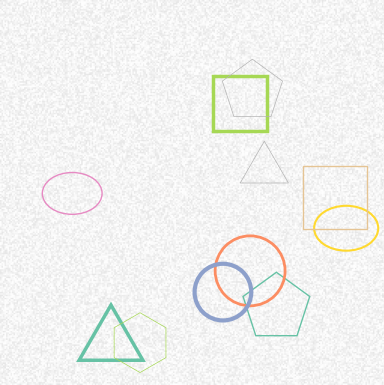[{"shape": "pentagon", "thickness": 1, "radius": 0.46, "center": [0.718, 0.202]}, {"shape": "triangle", "thickness": 2.5, "radius": 0.48, "center": [0.288, 0.112]}, {"shape": "circle", "thickness": 2, "radius": 0.45, "center": [0.65, 0.297]}, {"shape": "circle", "thickness": 3, "radius": 0.37, "center": [0.579, 0.241]}, {"shape": "oval", "thickness": 1, "radius": 0.39, "center": [0.188, 0.498]}, {"shape": "square", "thickness": 2.5, "radius": 0.35, "center": [0.624, 0.731]}, {"shape": "hexagon", "thickness": 0.5, "radius": 0.39, "center": [0.364, 0.11]}, {"shape": "oval", "thickness": 1.5, "radius": 0.42, "center": [0.899, 0.407]}, {"shape": "square", "thickness": 1, "radius": 0.41, "center": [0.869, 0.487]}, {"shape": "triangle", "thickness": 0.5, "radius": 0.36, "center": [0.687, 0.561]}, {"shape": "pentagon", "thickness": 0.5, "radius": 0.41, "center": [0.656, 0.764]}]